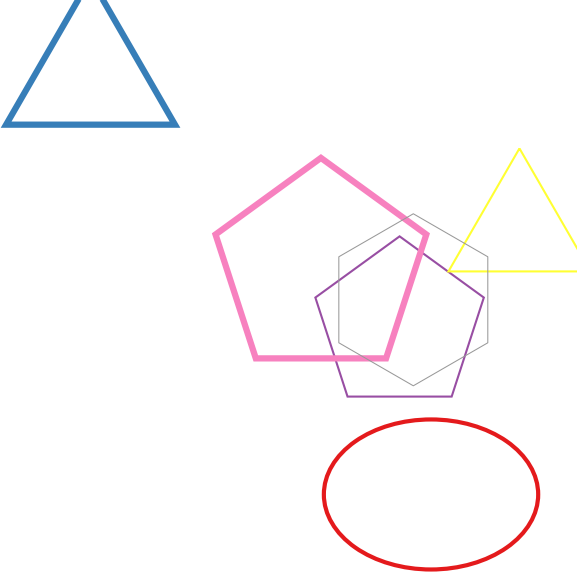[{"shape": "oval", "thickness": 2, "radius": 0.93, "center": [0.746, 0.143]}, {"shape": "triangle", "thickness": 3, "radius": 0.84, "center": [0.157, 0.868]}, {"shape": "pentagon", "thickness": 1, "radius": 0.77, "center": [0.692, 0.436]}, {"shape": "triangle", "thickness": 1, "radius": 0.71, "center": [0.9, 0.6]}, {"shape": "pentagon", "thickness": 3, "radius": 0.96, "center": [0.556, 0.534]}, {"shape": "hexagon", "thickness": 0.5, "radius": 0.74, "center": [0.716, 0.48]}]